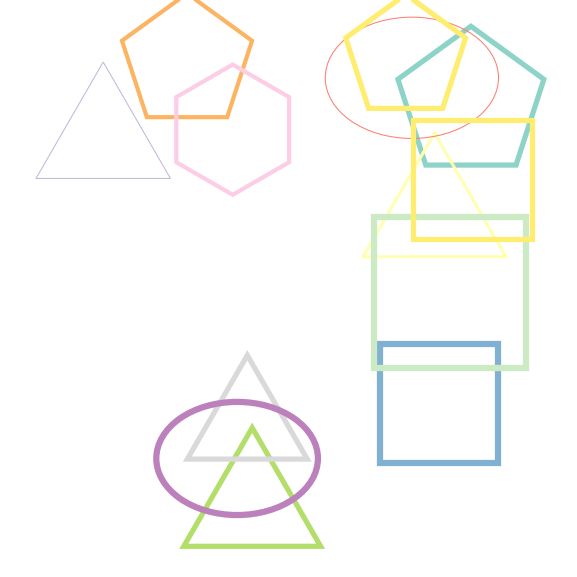[{"shape": "pentagon", "thickness": 2.5, "radius": 0.66, "center": [0.815, 0.821]}, {"shape": "triangle", "thickness": 1.5, "radius": 0.71, "center": [0.752, 0.626]}, {"shape": "triangle", "thickness": 0.5, "radius": 0.67, "center": [0.179, 0.757]}, {"shape": "oval", "thickness": 0.5, "radius": 0.75, "center": [0.713, 0.864]}, {"shape": "square", "thickness": 3, "radius": 0.51, "center": [0.761, 0.3]}, {"shape": "pentagon", "thickness": 2, "radius": 0.59, "center": [0.324, 0.892]}, {"shape": "triangle", "thickness": 2.5, "radius": 0.68, "center": [0.437, 0.122]}, {"shape": "hexagon", "thickness": 2, "radius": 0.56, "center": [0.403, 0.775]}, {"shape": "triangle", "thickness": 2.5, "radius": 0.6, "center": [0.428, 0.264]}, {"shape": "oval", "thickness": 3, "radius": 0.7, "center": [0.411, 0.205]}, {"shape": "square", "thickness": 3, "radius": 0.66, "center": [0.779, 0.492]}, {"shape": "square", "thickness": 2.5, "radius": 0.51, "center": [0.819, 0.689]}, {"shape": "pentagon", "thickness": 2.5, "radius": 0.55, "center": [0.702, 0.9]}]